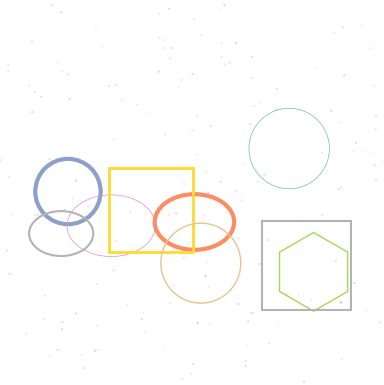[{"shape": "circle", "thickness": 0.5, "radius": 0.52, "center": [0.751, 0.614]}, {"shape": "oval", "thickness": 3, "radius": 0.52, "center": [0.505, 0.423]}, {"shape": "circle", "thickness": 3, "radius": 0.42, "center": [0.177, 0.503]}, {"shape": "oval", "thickness": 0.5, "radius": 0.57, "center": [0.289, 0.414]}, {"shape": "hexagon", "thickness": 1, "radius": 0.51, "center": [0.815, 0.294]}, {"shape": "square", "thickness": 2, "radius": 0.54, "center": [0.393, 0.455]}, {"shape": "circle", "thickness": 1, "radius": 0.52, "center": [0.522, 0.317]}, {"shape": "oval", "thickness": 1.5, "radius": 0.42, "center": [0.159, 0.393]}, {"shape": "square", "thickness": 1.5, "radius": 0.58, "center": [0.796, 0.311]}]